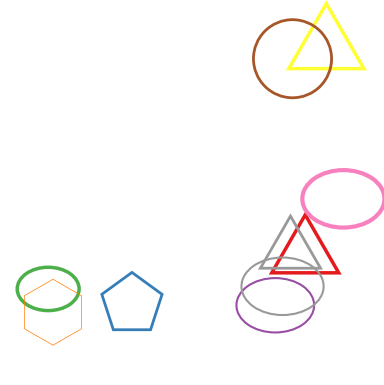[{"shape": "triangle", "thickness": 2.5, "radius": 0.5, "center": [0.793, 0.342]}, {"shape": "pentagon", "thickness": 2, "radius": 0.41, "center": [0.343, 0.21]}, {"shape": "oval", "thickness": 2.5, "radius": 0.4, "center": [0.125, 0.25]}, {"shape": "oval", "thickness": 1.5, "radius": 0.5, "center": [0.715, 0.207]}, {"shape": "hexagon", "thickness": 0.5, "radius": 0.43, "center": [0.138, 0.189]}, {"shape": "triangle", "thickness": 2.5, "radius": 0.56, "center": [0.848, 0.878]}, {"shape": "circle", "thickness": 2, "radius": 0.51, "center": [0.76, 0.847]}, {"shape": "oval", "thickness": 3, "radius": 0.53, "center": [0.892, 0.484]}, {"shape": "triangle", "thickness": 2, "radius": 0.45, "center": [0.754, 0.348]}, {"shape": "oval", "thickness": 1.5, "radius": 0.53, "center": [0.734, 0.256]}]